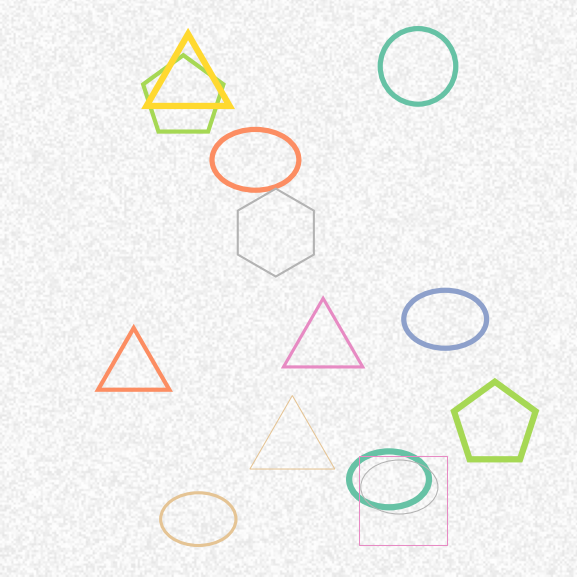[{"shape": "oval", "thickness": 3, "radius": 0.35, "center": [0.674, 0.169]}, {"shape": "circle", "thickness": 2.5, "radius": 0.33, "center": [0.724, 0.884]}, {"shape": "oval", "thickness": 2.5, "radius": 0.38, "center": [0.442, 0.722]}, {"shape": "triangle", "thickness": 2, "radius": 0.36, "center": [0.232, 0.36]}, {"shape": "oval", "thickness": 2.5, "radius": 0.36, "center": [0.771, 0.446]}, {"shape": "square", "thickness": 0.5, "radius": 0.38, "center": [0.698, 0.133]}, {"shape": "triangle", "thickness": 1.5, "radius": 0.4, "center": [0.56, 0.403]}, {"shape": "pentagon", "thickness": 3, "radius": 0.37, "center": [0.857, 0.264]}, {"shape": "pentagon", "thickness": 2, "radius": 0.37, "center": [0.317, 0.83]}, {"shape": "triangle", "thickness": 3, "radius": 0.42, "center": [0.326, 0.857]}, {"shape": "oval", "thickness": 1.5, "radius": 0.33, "center": [0.343, 0.1]}, {"shape": "triangle", "thickness": 0.5, "radius": 0.42, "center": [0.506, 0.229]}, {"shape": "oval", "thickness": 0.5, "radius": 0.33, "center": [0.692, 0.156]}, {"shape": "hexagon", "thickness": 1, "radius": 0.38, "center": [0.478, 0.596]}]